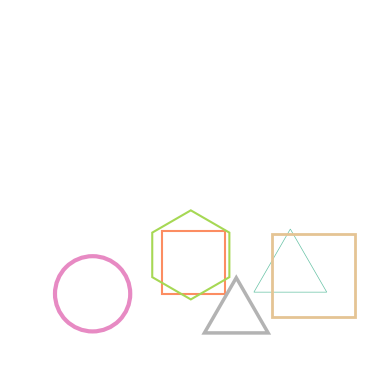[{"shape": "triangle", "thickness": 0.5, "radius": 0.55, "center": [0.754, 0.296]}, {"shape": "square", "thickness": 1.5, "radius": 0.41, "center": [0.502, 0.318]}, {"shape": "circle", "thickness": 3, "radius": 0.49, "center": [0.241, 0.237]}, {"shape": "hexagon", "thickness": 1.5, "radius": 0.58, "center": [0.496, 0.338]}, {"shape": "square", "thickness": 2, "radius": 0.54, "center": [0.814, 0.285]}, {"shape": "triangle", "thickness": 2.5, "radius": 0.48, "center": [0.614, 0.183]}]